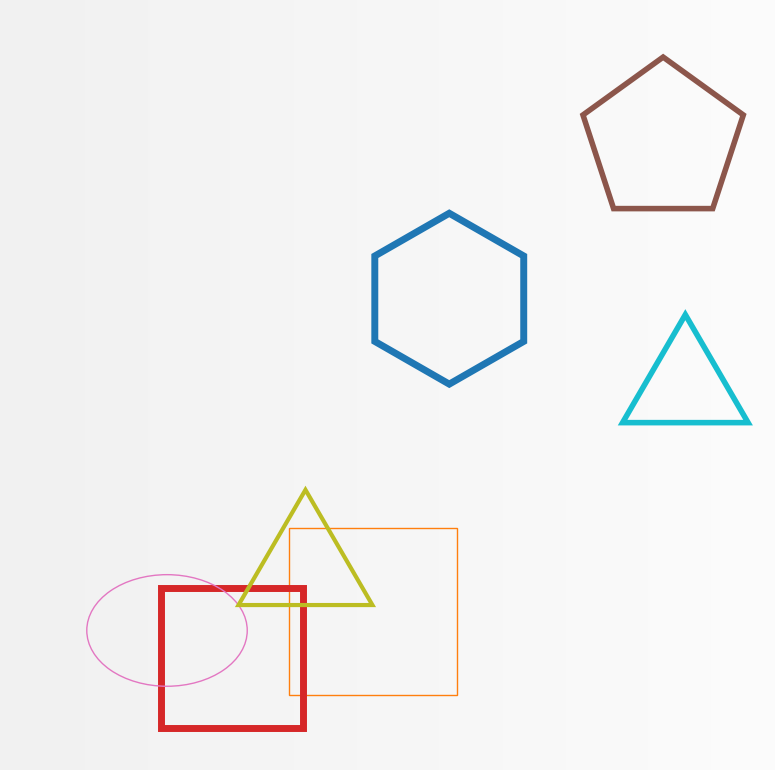[{"shape": "hexagon", "thickness": 2.5, "radius": 0.55, "center": [0.58, 0.612]}, {"shape": "square", "thickness": 0.5, "radius": 0.54, "center": [0.482, 0.206]}, {"shape": "square", "thickness": 2.5, "radius": 0.46, "center": [0.299, 0.145]}, {"shape": "pentagon", "thickness": 2, "radius": 0.54, "center": [0.856, 0.817]}, {"shape": "oval", "thickness": 0.5, "radius": 0.52, "center": [0.216, 0.181]}, {"shape": "triangle", "thickness": 1.5, "radius": 0.5, "center": [0.394, 0.264]}, {"shape": "triangle", "thickness": 2, "radius": 0.47, "center": [0.884, 0.498]}]